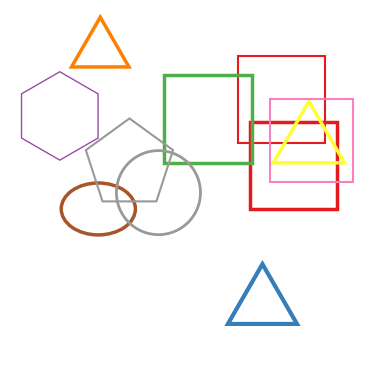[{"shape": "square", "thickness": 2.5, "radius": 0.56, "center": [0.763, 0.571]}, {"shape": "square", "thickness": 1.5, "radius": 0.56, "center": [0.731, 0.742]}, {"shape": "triangle", "thickness": 3, "radius": 0.52, "center": [0.682, 0.21]}, {"shape": "square", "thickness": 2.5, "radius": 0.57, "center": [0.541, 0.691]}, {"shape": "hexagon", "thickness": 1, "radius": 0.57, "center": [0.155, 0.699]}, {"shape": "triangle", "thickness": 2.5, "radius": 0.43, "center": [0.26, 0.869]}, {"shape": "triangle", "thickness": 2.5, "radius": 0.53, "center": [0.802, 0.63]}, {"shape": "oval", "thickness": 2.5, "radius": 0.48, "center": [0.255, 0.457]}, {"shape": "square", "thickness": 1.5, "radius": 0.54, "center": [0.809, 0.635]}, {"shape": "circle", "thickness": 2, "radius": 0.55, "center": [0.412, 0.5]}, {"shape": "pentagon", "thickness": 1.5, "radius": 0.6, "center": [0.336, 0.573]}]